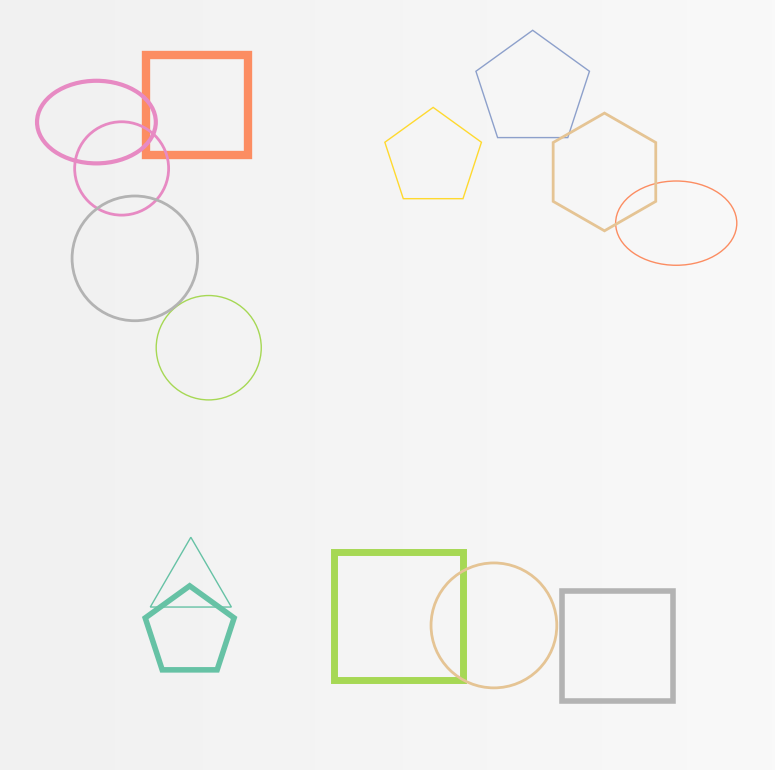[{"shape": "pentagon", "thickness": 2, "radius": 0.3, "center": [0.245, 0.179]}, {"shape": "triangle", "thickness": 0.5, "radius": 0.3, "center": [0.246, 0.242]}, {"shape": "square", "thickness": 3, "radius": 0.33, "center": [0.254, 0.864]}, {"shape": "oval", "thickness": 0.5, "radius": 0.39, "center": [0.873, 0.71]}, {"shape": "pentagon", "thickness": 0.5, "radius": 0.39, "center": [0.687, 0.884]}, {"shape": "oval", "thickness": 1.5, "radius": 0.38, "center": [0.124, 0.841]}, {"shape": "circle", "thickness": 1, "radius": 0.3, "center": [0.157, 0.781]}, {"shape": "circle", "thickness": 0.5, "radius": 0.34, "center": [0.269, 0.548]}, {"shape": "square", "thickness": 2.5, "radius": 0.42, "center": [0.514, 0.2]}, {"shape": "pentagon", "thickness": 0.5, "radius": 0.33, "center": [0.559, 0.795]}, {"shape": "hexagon", "thickness": 1, "radius": 0.38, "center": [0.78, 0.777]}, {"shape": "circle", "thickness": 1, "radius": 0.41, "center": [0.637, 0.188]}, {"shape": "circle", "thickness": 1, "radius": 0.4, "center": [0.174, 0.664]}, {"shape": "square", "thickness": 2, "radius": 0.36, "center": [0.797, 0.161]}]